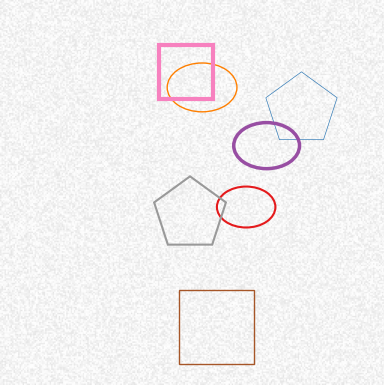[{"shape": "oval", "thickness": 1.5, "radius": 0.38, "center": [0.639, 0.462]}, {"shape": "pentagon", "thickness": 0.5, "radius": 0.49, "center": [0.783, 0.716]}, {"shape": "oval", "thickness": 2.5, "radius": 0.43, "center": [0.693, 0.622]}, {"shape": "oval", "thickness": 1, "radius": 0.45, "center": [0.525, 0.773]}, {"shape": "square", "thickness": 1, "radius": 0.48, "center": [0.562, 0.15]}, {"shape": "square", "thickness": 3, "radius": 0.35, "center": [0.483, 0.814]}, {"shape": "pentagon", "thickness": 1.5, "radius": 0.49, "center": [0.494, 0.444]}]